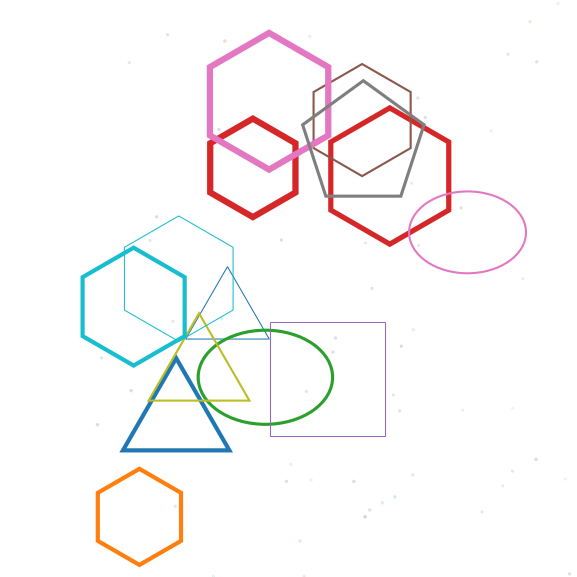[{"shape": "triangle", "thickness": 2, "radius": 0.53, "center": [0.305, 0.272]}, {"shape": "triangle", "thickness": 0.5, "radius": 0.42, "center": [0.394, 0.454]}, {"shape": "hexagon", "thickness": 2, "radius": 0.42, "center": [0.241, 0.104]}, {"shape": "oval", "thickness": 1.5, "radius": 0.58, "center": [0.46, 0.346]}, {"shape": "hexagon", "thickness": 3, "radius": 0.43, "center": [0.438, 0.708]}, {"shape": "hexagon", "thickness": 2.5, "radius": 0.59, "center": [0.675, 0.694]}, {"shape": "square", "thickness": 0.5, "radius": 0.5, "center": [0.567, 0.343]}, {"shape": "hexagon", "thickness": 1, "radius": 0.49, "center": [0.627, 0.791]}, {"shape": "hexagon", "thickness": 3, "radius": 0.59, "center": [0.466, 0.824]}, {"shape": "oval", "thickness": 1, "radius": 0.51, "center": [0.81, 0.597]}, {"shape": "pentagon", "thickness": 1.5, "radius": 0.55, "center": [0.629, 0.749]}, {"shape": "triangle", "thickness": 1, "radius": 0.5, "center": [0.345, 0.356]}, {"shape": "hexagon", "thickness": 2, "radius": 0.51, "center": [0.231, 0.468]}, {"shape": "hexagon", "thickness": 0.5, "radius": 0.54, "center": [0.31, 0.517]}]